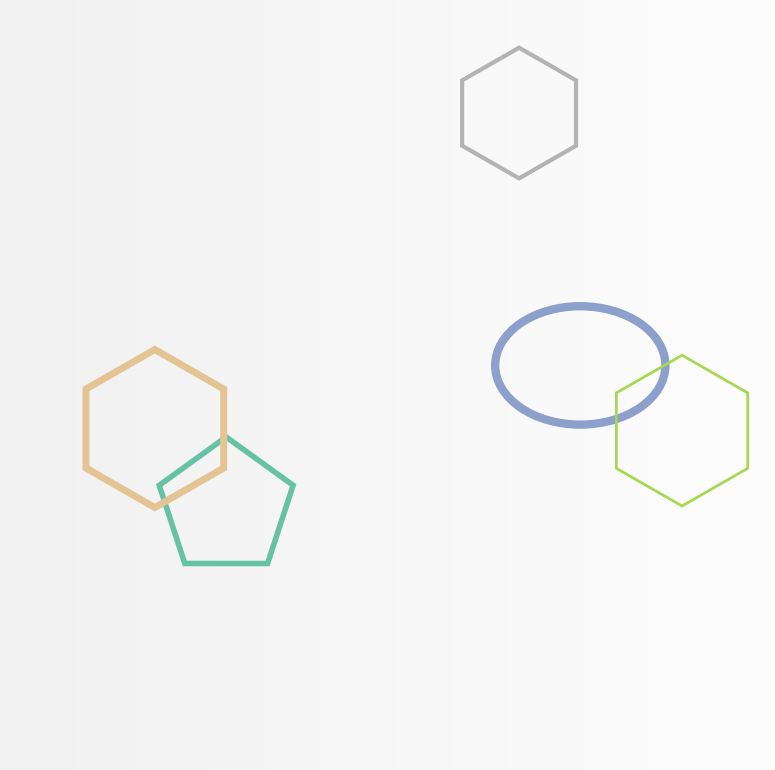[{"shape": "pentagon", "thickness": 2, "radius": 0.45, "center": [0.292, 0.342]}, {"shape": "oval", "thickness": 3, "radius": 0.55, "center": [0.749, 0.525]}, {"shape": "hexagon", "thickness": 1, "radius": 0.49, "center": [0.88, 0.441]}, {"shape": "hexagon", "thickness": 2.5, "radius": 0.51, "center": [0.2, 0.443]}, {"shape": "hexagon", "thickness": 1.5, "radius": 0.42, "center": [0.67, 0.853]}]